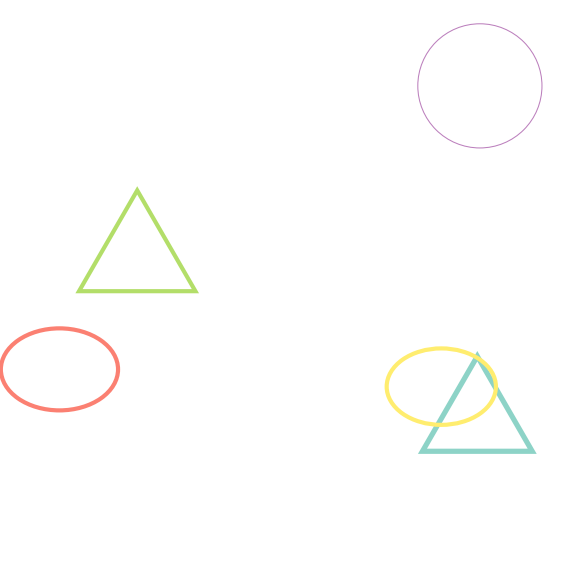[{"shape": "triangle", "thickness": 2.5, "radius": 0.55, "center": [0.827, 0.273]}, {"shape": "oval", "thickness": 2, "radius": 0.51, "center": [0.103, 0.36]}, {"shape": "triangle", "thickness": 2, "radius": 0.58, "center": [0.238, 0.553]}, {"shape": "circle", "thickness": 0.5, "radius": 0.54, "center": [0.831, 0.85]}, {"shape": "oval", "thickness": 2, "radius": 0.47, "center": [0.764, 0.33]}]